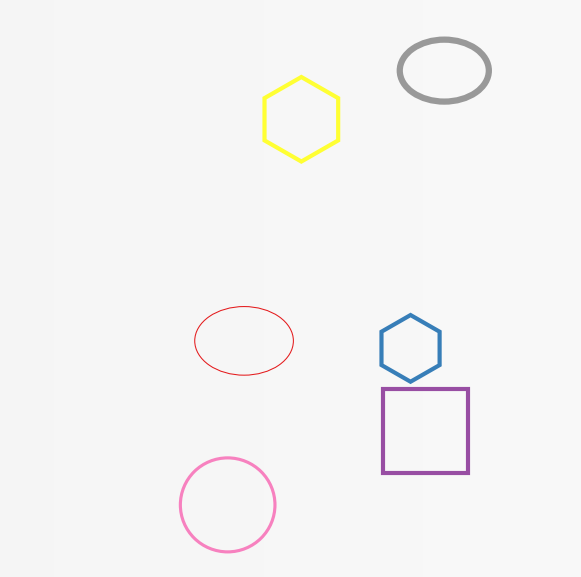[{"shape": "oval", "thickness": 0.5, "radius": 0.42, "center": [0.42, 0.409]}, {"shape": "hexagon", "thickness": 2, "radius": 0.29, "center": [0.706, 0.396]}, {"shape": "square", "thickness": 2, "radius": 0.37, "center": [0.732, 0.253]}, {"shape": "hexagon", "thickness": 2, "radius": 0.37, "center": [0.518, 0.793]}, {"shape": "circle", "thickness": 1.5, "radius": 0.41, "center": [0.392, 0.125]}, {"shape": "oval", "thickness": 3, "radius": 0.38, "center": [0.764, 0.877]}]